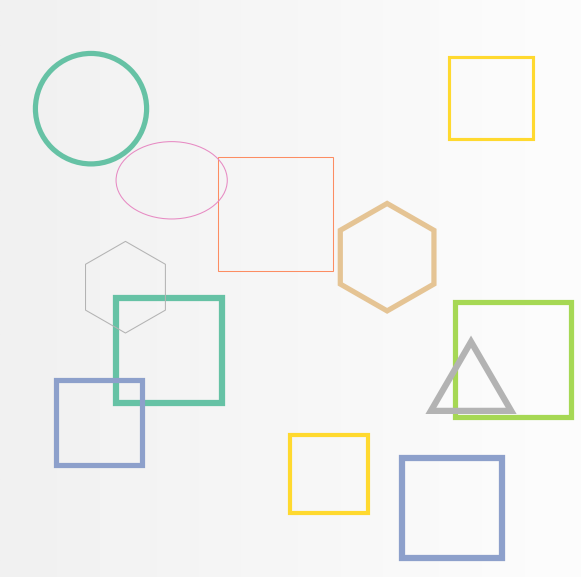[{"shape": "square", "thickness": 3, "radius": 0.46, "center": [0.29, 0.392]}, {"shape": "circle", "thickness": 2.5, "radius": 0.48, "center": [0.157, 0.811]}, {"shape": "square", "thickness": 0.5, "radius": 0.5, "center": [0.474, 0.629]}, {"shape": "square", "thickness": 2.5, "radius": 0.37, "center": [0.17, 0.268]}, {"shape": "square", "thickness": 3, "radius": 0.43, "center": [0.777, 0.12]}, {"shape": "oval", "thickness": 0.5, "radius": 0.48, "center": [0.295, 0.687]}, {"shape": "square", "thickness": 2.5, "radius": 0.5, "center": [0.882, 0.376]}, {"shape": "square", "thickness": 1.5, "radius": 0.36, "center": [0.845, 0.83]}, {"shape": "square", "thickness": 2, "radius": 0.34, "center": [0.567, 0.178]}, {"shape": "hexagon", "thickness": 2.5, "radius": 0.47, "center": [0.666, 0.554]}, {"shape": "triangle", "thickness": 3, "radius": 0.4, "center": [0.81, 0.328]}, {"shape": "hexagon", "thickness": 0.5, "radius": 0.4, "center": [0.216, 0.502]}]